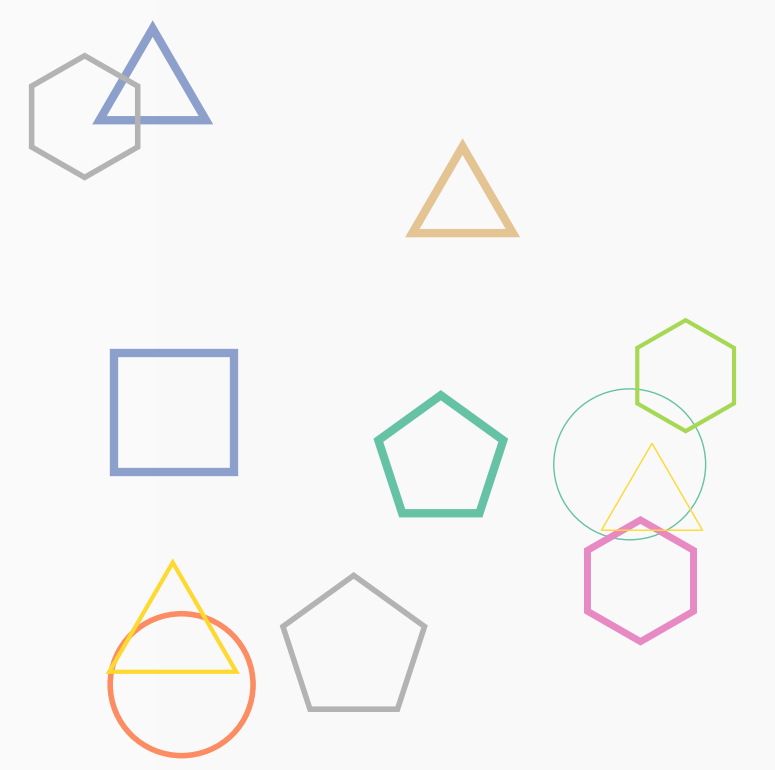[{"shape": "circle", "thickness": 0.5, "radius": 0.49, "center": [0.813, 0.397]}, {"shape": "pentagon", "thickness": 3, "radius": 0.42, "center": [0.569, 0.402]}, {"shape": "circle", "thickness": 2, "radius": 0.46, "center": [0.234, 0.111]}, {"shape": "triangle", "thickness": 3, "radius": 0.4, "center": [0.197, 0.884]}, {"shape": "square", "thickness": 3, "radius": 0.39, "center": [0.225, 0.464]}, {"shape": "hexagon", "thickness": 2.5, "radius": 0.39, "center": [0.826, 0.246]}, {"shape": "hexagon", "thickness": 1.5, "radius": 0.36, "center": [0.885, 0.512]}, {"shape": "triangle", "thickness": 1.5, "radius": 0.47, "center": [0.223, 0.175]}, {"shape": "triangle", "thickness": 0.5, "radius": 0.38, "center": [0.841, 0.349]}, {"shape": "triangle", "thickness": 3, "radius": 0.37, "center": [0.597, 0.735]}, {"shape": "hexagon", "thickness": 2, "radius": 0.4, "center": [0.109, 0.849]}, {"shape": "pentagon", "thickness": 2, "radius": 0.48, "center": [0.456, 0.157]}]